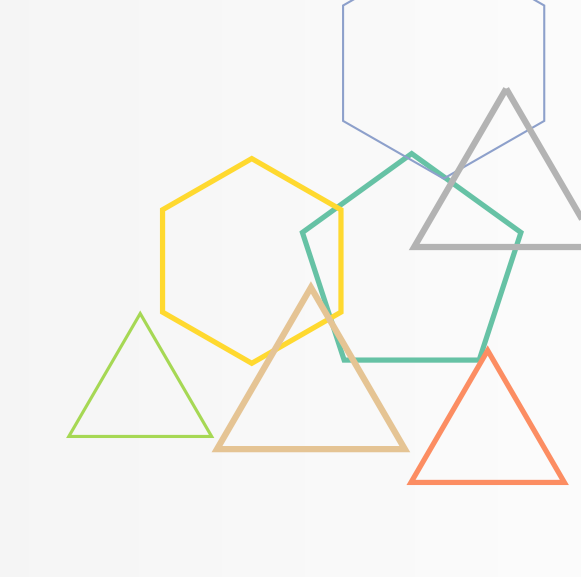[{"shape": "pentagon", "thickness": 2.5, "radius": 0.99, "center": [0.708, 0.536]}, {"shape": "triangle", "thickness": 2.5, "radius": 0.76, "center": [0.839, 0.24]}, {"shape": "hexagon", "thickness": 1, "radius": 1.0, "center": [0.763, 0.89]}, {"shape": "triangle", "thickness": 1.5, "radius": 0.71, "center": [0.241, 0.314]}, {"shape": "hexagon", "thickness": 2.5, "radius": 0.89, "center": [0.433, 0.547]}, {"shape": "triangle", "thickness": 3, "radius": 0.93, "center": [0.535, 0.315]}, {"shape": "triangle", "thickness": 3, "radius": 0.91, "center": [0.871, 0.663]}]